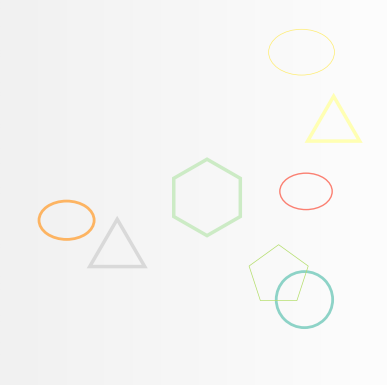[{"shape": "circle", "thickness": 2, "radius": 0.36, "center": [0.786, 0.222]}, {"shape": "triangle", "thickness": 2.5, "radius": 0.39, "center": [0.861, 0.672]}, {"shape": "oval", "thickness": 1, "radius": 0.34, "center": [0.79, 0.503]}, {"shape": "oval", "thickness": 2, "radius": 0.36, "center": [0.172, 0.428]}, {"shape": "pentagon", "thickness": 0.5, "radius": 0.4, "center": [0.719, 0.284]}, {"shape": "triangle", "thickness": 2.5, "radius": 0.41, "center": [0.302, 0.349]}, {"shape": "hexagon", "thickness": 2.5, "radius": 0.5, "center": [0.534, 0.487]}, {"shape": "oval", "thickness": 0.5, "radius": 0.42, "center": [0.778, 0.864]}]